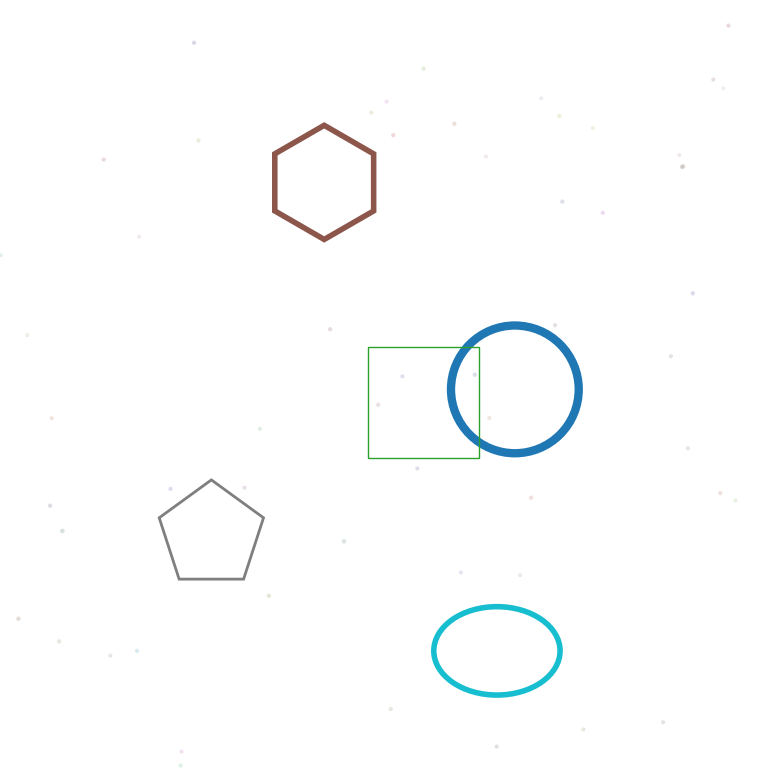[{"shape": "circle", "thickness": 3, "radius": 0.41, "center": [0.669, 0.494]}, {"shape": "square", "thickness": 0.5, "radius": 0.36, "center": [0.55, 0.478]}, {"shape": "hexagon", "thickness": 2, "radius": 0.37, "center": [0.421, 0.763]}, {"shape": "pentagon", "thickness": 1, "radius": 0.36, "center": [0.274, 0.306]}, {"shape": "oval", "thickness": 2, "radius": 0.41, "center": [0.645, 0.155]}]